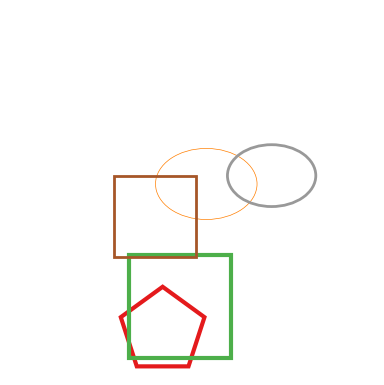[{"shape": "pentagon", "thickness": 3, "radius": 0.57, "center": [0.422, 0.141]}, {"shape": "square", "thickness": 3, "radius": 0.66, "center": [0.468, 0.204]}, {"shape": "oval", "thickness": 0.5, "radius": 0.66, "center": [0.536, 0.522]}, {"shape": "square", "thickness": 2, "radius": 0.53, "center": [0.402, 0.438]}, {"shape": "oval", "thickness": 2, "radius": 0.57, "center": [0.705, 0.544]}]